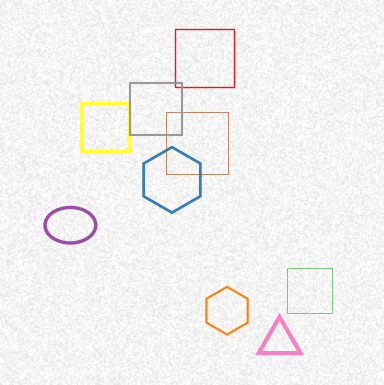[{"shape": "square", "thickness": 1, "radius": 0.38, "center": [0.532, 0.849]}, {"shape": "hexagon", "thickness": 2, "radius": 0.43, "center": [0.447, 0.533]}, {"shape": "square", "thickness": 0.5, "radius": 0.29, "center": [0.804, 0.246]}, {"shape": "oval", "thickness": 2.5, "radius": 0.33, "center": [0.183, 0.415]}, {"shape": "hexagon", "thickness": 1.5, "radius": 0.31, "center": [0.59, 0.193]}, {"shape": "square", "thickness": 2.5, "radius": 0.31, "center": [0.273, 0.67]}, {"shape": "square", "thickness": 0.5, "radius": 0.4, "center": [0.511, 0.629]}, {"shape": "triangle", "thickness": 3, "radius": 0.31, "center": [0.726, 0.114]}, {"shape": "square", "thickness": 1.5, "radius": 0.34, "center": [0.405, 0.718]}]